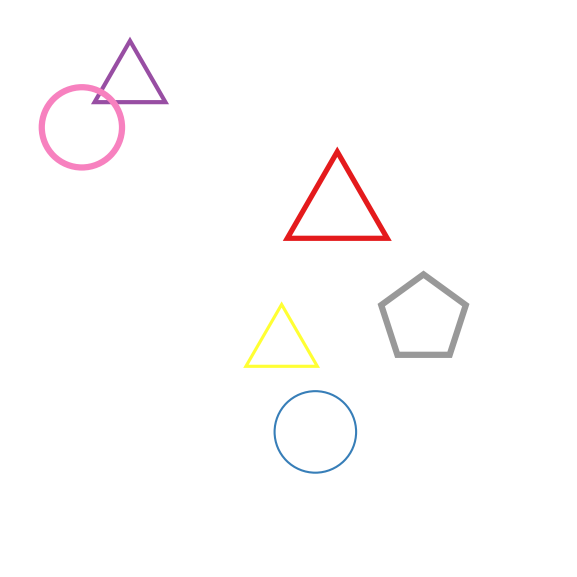[{"shape": "triangle", "thickness": 2.5, "radius": 0.5, "center": [0.584, 0.636]}, {"shape": "circle", "thickness": 1, "radius": 0.35, "center": [0.546, 0.251]}, {"shape": "triangle", "thickness": 2, "radius": 0.35, "center": [0.225, 0.858]}, {"shape": "triangle", "thickness": 1.5, "radius": 0.36, "center": [0.488, 0.401]}, {"shape": "circle", "thickness": 3, "radius": 0.35, "center": [0.142, 0.779]}, {"shape": "pentagon", "thickness": 3, "radius": 0.38, "center": [0.733, 0.447]}]